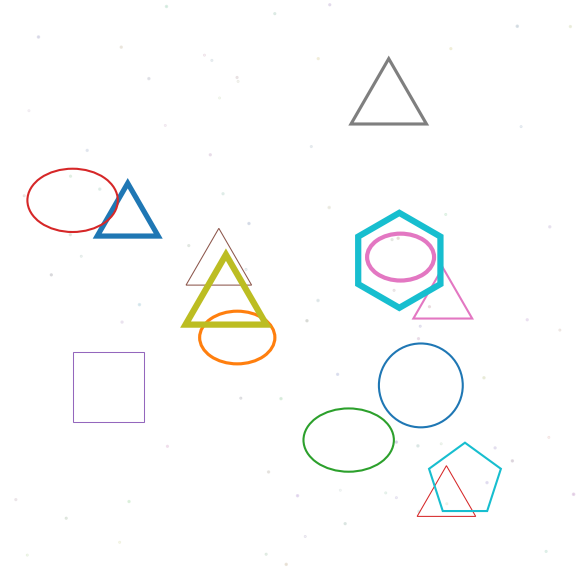[{"shape": "circle", "thickness": 1, "radius": 0.36, "center": [0.729, 0.332]}, {"shape": "triangle", "thickness": 2.5, "radius": 0.3, "center": [0.221, 0.621]}, {"shape": "oval", "thickness": 1.5, "radius": 0.33, "center": [0.411, 0.415]}, {"shape": "oval", "thickness": 1, "radius": 0.39, "center": [0.604, 0.237]}, {"shape": "oval", "thickness": 1, "radius": 0.39, "center": [0.126, 0.652]}, {"shape": "triangle", "thickness": 0.5, "radius": 0.29, "center": [0.773, 0.134]}, {"shape": "square", "thickness": 0.5, "radius": 0.3, "center": [0.188, 0.33]}, {"shape": "triangle", "thickness": 0.5, "radius": 0.33, "center": [0.379, 0.538]}, {"shape": "triangle", "thickness": 1, "radius": 0.29, "center": [0.767, 0.477]}, {"shape": "oval", "thickness": 2, "radius": 0.29, "center": [0.694, 0.554]}, {"shape": "triangle", "thickness": 1.5, "radius": 0.38, "center": [0.673, 0.822]}, {"shape": "triangle", "thickness": 3, "radius": 0.4, "center": [0.391, 0.477]}, {"shape": "hexagon", "thickness": 3, "radius": 0.41, "center": [0.691, 0.548]}, {"shape": "pentagon", "thickness": 1, "radius": 0.33, "center": [0.805, 0.167]}]